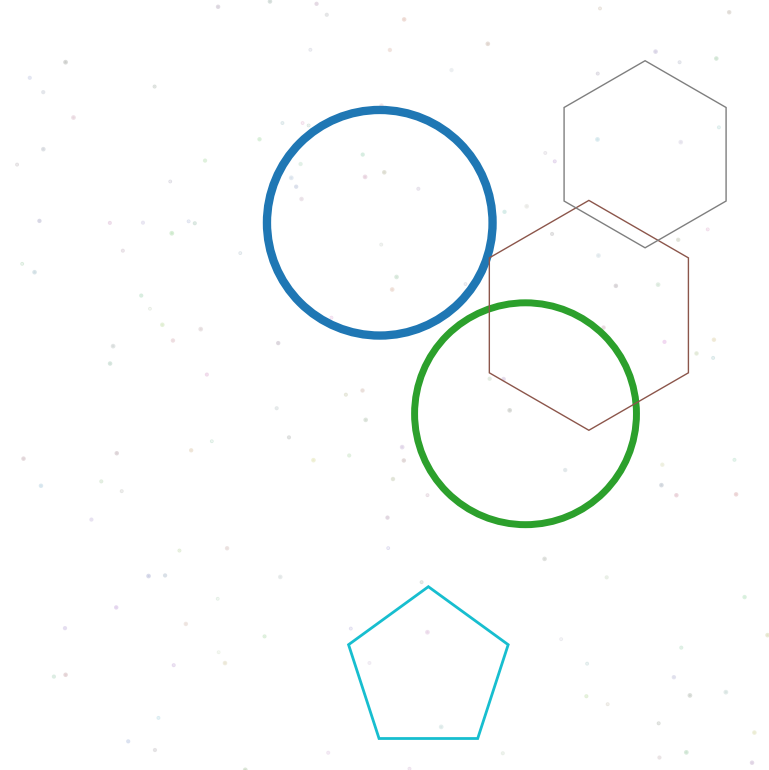[{"shape": "circle", "thickness": 3, "radius": 0.73, "center": [0.493, 0.711]}, {"shape": "circle", "thickness": 2.5, "radius": 0.72, "center": [0.682, 0.463]}, {"shape": "hexagon", "thickness": 0.5, "radius": 0.75, "center": [0.765, 0.59]}, {"shape": "hexagon", "thickness": 0.5, "radius": 0.61, "center": [0.838, 0.8]}, {"shape": "pentagon", "thickness": 1, "radius": 0.54, "center": [0.556, 0.129]}]